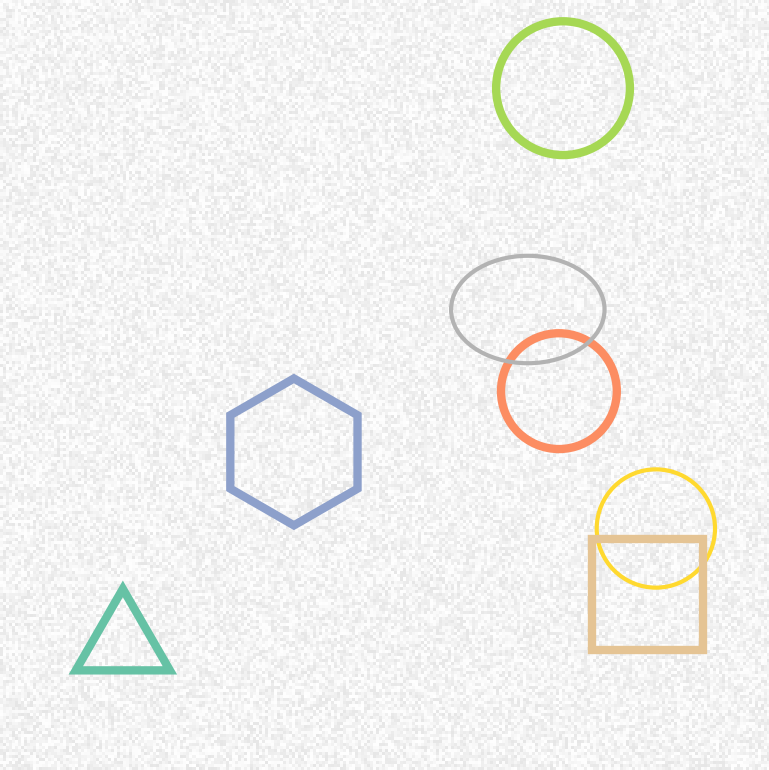[{"shape": "triangle", "thickness": 3, "radius": 0.35, "center": [0.16, 0.165]}, {"shape": "circle", "thickness": 3, "radius": 0.38, "center": [0.726, 0.492]}, {"shape": "hexagon", "thickness": 3, "radius": 0.48, "center": [0.382, 0.413]}, {"shape": "circle", "thickness": 3, "radius": 0.43, "center": [0.731, 0.885]}, {"shape": "circle", "thickness": 1.5, "radius": 0.38, "center": [0.852, 0.314]}, {"shape": "square", "thickness": 3, "radius": 0.36, "center": [0.841, 0.228]}, {"shape": "oval", "thickness": 1.5, "radius": 0.5, "center": [0.685, 0.598]}]